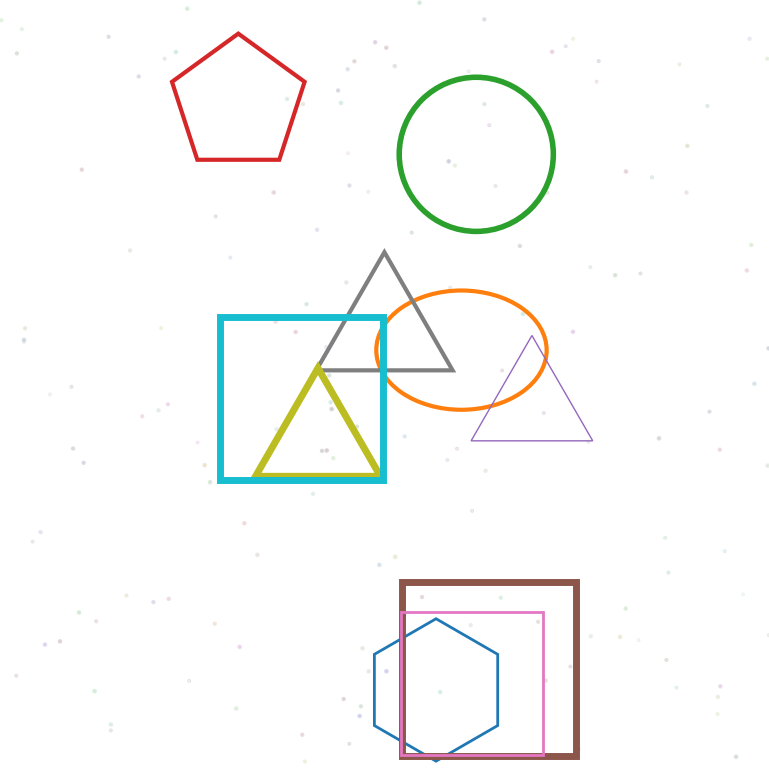[{"shape": "hexagon", "thickness": 1, "radius": 0.46, "center": [0.566, 0.104]}, {"shape": "oval", "thickness": 1.5, "radius": 0.55, "center": [0.599, 0.545]}, {"shape": "circle", "thickness": 2, "radius": 0.5, "center": [0.619, 0.8]}, {"shape": "pentagon", "thickness": 1.5, "radius": 0.45, "center": [0.309, 0.866]}, {"shape": "triangle", "thickness": 0.5, "radius": 0.46, "center": [0.691, 0.473]}, {"shape": "square", "thickness": 2.5, "radius": 0.57, "center": [0.635, 0.131]}, {"shape": "square", "thickness": 1, "radius": 0.46, "center": [0.613, 0.112]}, {"shape": "triangle", "thickness": 1.5, "radius": 0.51, "center": [0.499, 0.57]}, {"shape": "triangle", "thickness": 2.5, "radius": 0.47, "center": [0.413, 0.428]}, {"shape": "square", "thickness": 2.5, "radius": 0.53, "center": [0.392, 0.482]}]